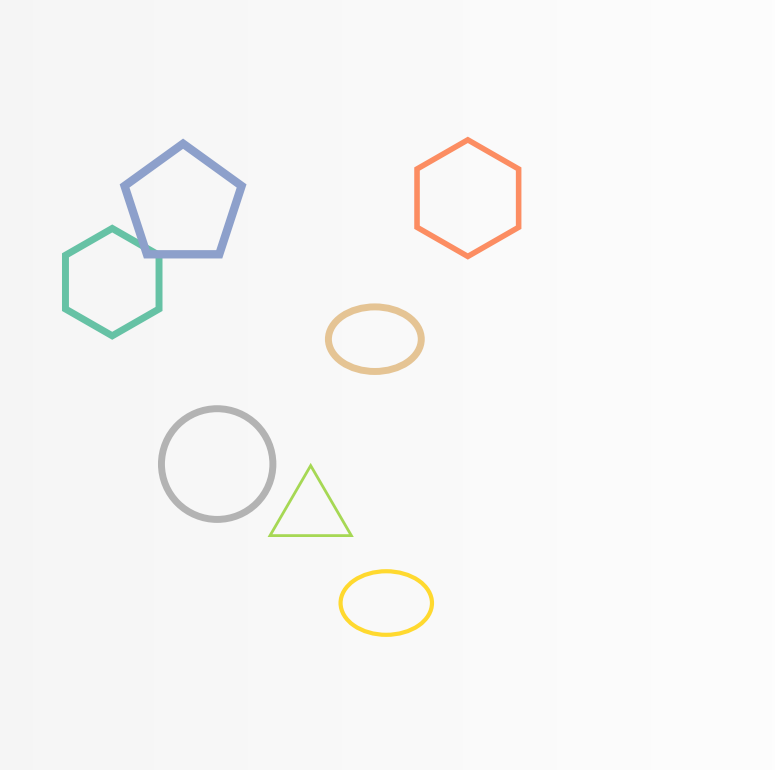[{"shape": "hexagon", "thickness": 2.5, "radius": 0.35, "center": [0.145, 0.634]}, {"shape": "hexagon", "thickness": 2, "radius": 0.38, "center": [0.604, 0.743]}, {"shape": "pentagon", "thickness": 3, "radius": 0.4, "center": [0.236, 0.734]}, {"shape": "triangle", "thickness": 1, "radius": 0.3, "center": [0.401, 0.335]}, {"shape": "oval", "thickness": 1.5, "radius": 0.29, "center": [0.498, 0.217]}, {"shape": "oval", "thickness": 2.5, "radius": 0.3, "center": [0.484, 0.56]}, {"shape": "circle", "thickness": 2.5, "radius": 0.36, "center": [0.28, 0.397]}]